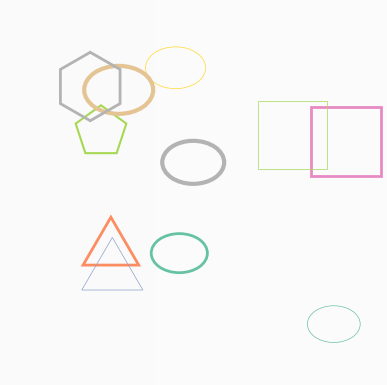[{"shape": "oval", "thickness": 2, "radius": 0.36, "center": [0.463, 0.342]}, {"shape": "oval", "thickness": 0.5, "radius": 0.34, "center": [0.861, 0.158]}, {"shape": "triangle", "thickness": 2, "radius": 0.41, "center": [0.286, 0.353]}, {"shape": "triangle", "thickness": 0.5, "radius": 0.46, "center": [0.29, 0.292]}, {"shape": "square", "thickness": 2, "radius": 0.45, "center": [0.893, 0.633]}, {"shape": "pentagon", "thickness": 1.5, "radius": 0.34, "center": [0.261, 0.658]}, {"shape": "square", "thickness": 0.5, "radius": 0.44, "center": [0.755, 0.65]}, {"shape": "oval", "thickness": 0.5, "radius": 0.39, "center": [0.453, 0.824]}, {"shape": "oval", "thickness": 3, "radius": 0.45, "center": [0.306, 0.767]}, {"shape": "hexagon", "thickness": 2, "radius": 0.44, "center": [0.233, 0.775]}, {"shape": "oval", "thickness": 3, "radius": 0.4, "center": [0.499, 0.578]}]